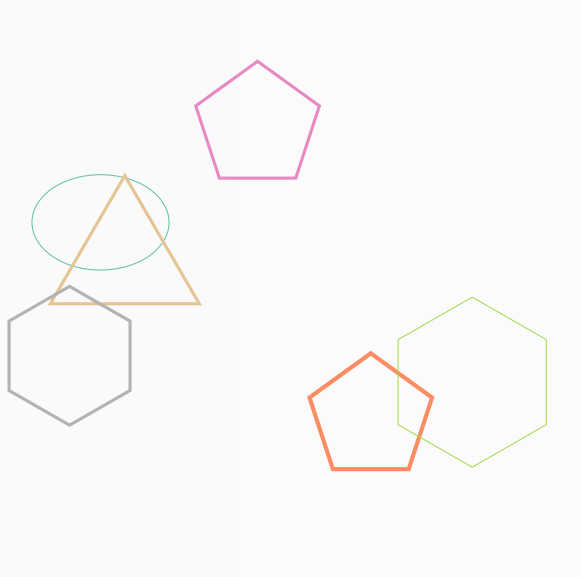[{"shape": "oval", "thickness": 0.5, "radius": 0.59, "center": [0.173, 0.614]}, {"shape": "pentagon", "thickness": 2, "radius": 0.55, "center": [0.638, 0.276]}, {"shape": "pentagon", "thickness": 1.5, "radius": 0.56, "center": [0.443, 0.781]}, {"shape": "hexagon", "thickness": 0.5, "radius": 0.74, "center": [0.812, 0.337]}, {"shape": "triangle", "thickness": 1.5, "radius": 0.74, "center": [0.215, 0.547]}, {"shape": "hexagon", "thickness": 1.5, "radius": 0.6, "center": [0.12, 0.383]}]